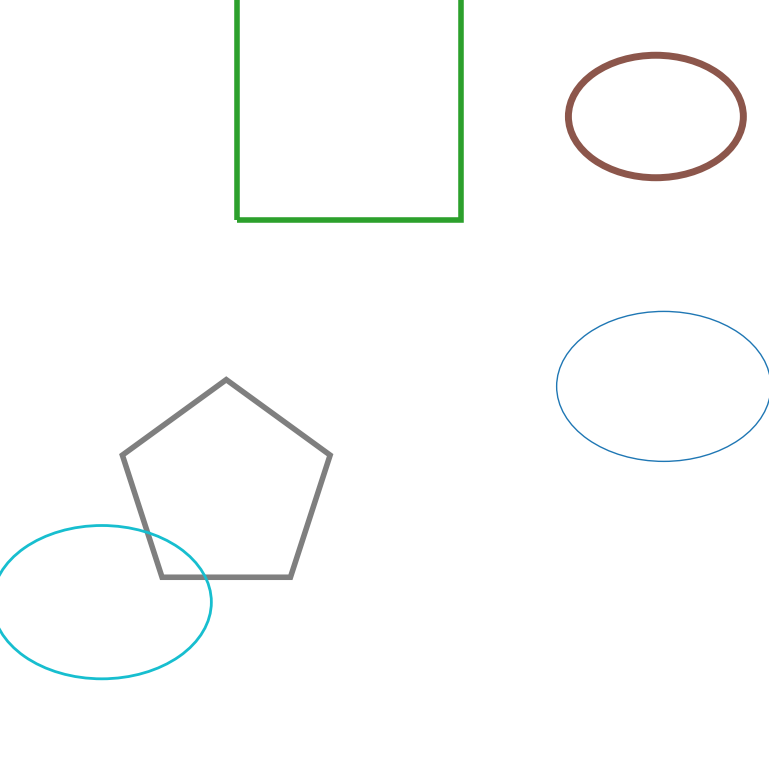[{"shape": "oval", "thickness": 0.5, "radius": 0.7, "center": [0.862, 0.498]}, {"shape": "square", "thickness": 2, "radius": 0.73, "center": [0.453, 0.86]}, {"shape": "oval", "thickness": 2.5, "radius": 0.57, "center": [0.852, 0.849]}, {"shape": "pentagon", "thickness": 2, "radius": 0.71, "center": [0.294, 0.365]}, {"shape": "oval", "thickness": 1, "radius": 0.71, "center": [0.132, 0.218]}]